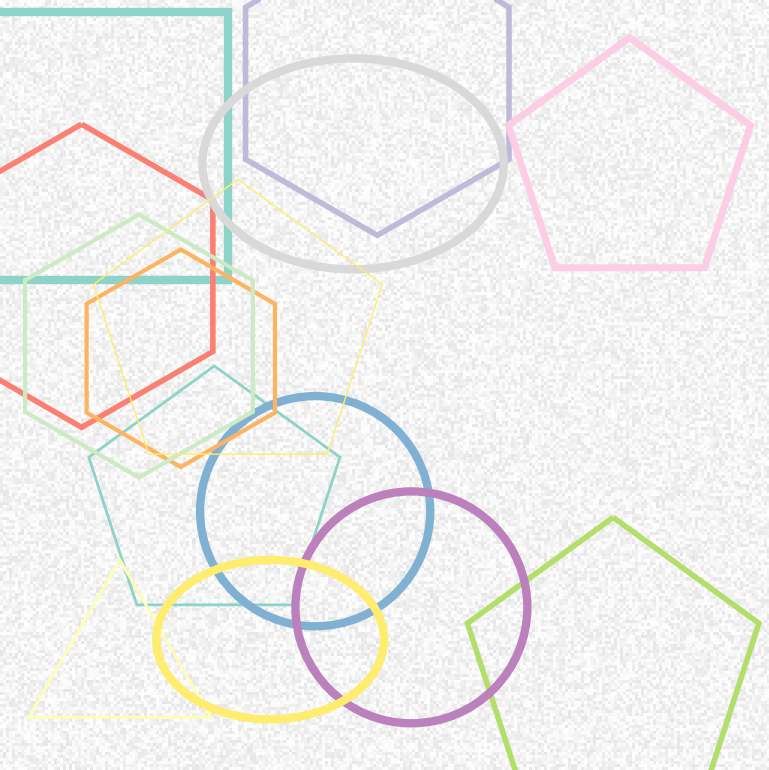[{"shape": "pentagon", "thickness": 1, "radius": 0.86, "center": [0.278, 0.353]}, {"shape": "square", "thickness": 3, "radius": 0.87, "center": [0.122, 0.811]}, {"shape": "triangle", "thickness": 1, "radius": 0.68, "center": [0.156, 0.137]}, {"shape": "hexagon", "thickness": 2, "radius": 0.99, "center": [0.49, 0.892]}, {"shape": "hexagon", "thickness": 2, "radius": 0.98, "center": [0.106, 0.642]}, {"shape": "circle", "thickness": 3, "radius": 0.75, "center": [0.409, 0.336]}, {"shape": "hexagon", "thickness": 1.5, "radius": 0.71, "center": [0.235, 0.535]}, {"shape": "pentagon", "thickness": 2, "radius": 0.99, "center": [0.796, 0.129]}, {"shape": "pentagon", "thickness": 2.5, "radius": 0.83, "center": [0.818, 0.786]}, {"shape": "oval", "thickness": 3, "radius": 0.98, "center": [0.459, 0.787]}, {"shape": "circle", "thickness": 3, "radius": 0.75, "center": [0.534, 0.211]}, {"shape": "hexagon", "thickness": 1.5, "radius": 0.85, "center": [0.18, 0.551]}, {"shape": "oval", "thickness": 3, "radius": 0.74, "center": [0.351, 0.169]}, {"shape": "pentagon", "thickness": 0.5, "radius": 0.99, "center": [0.309, 0.57]}]